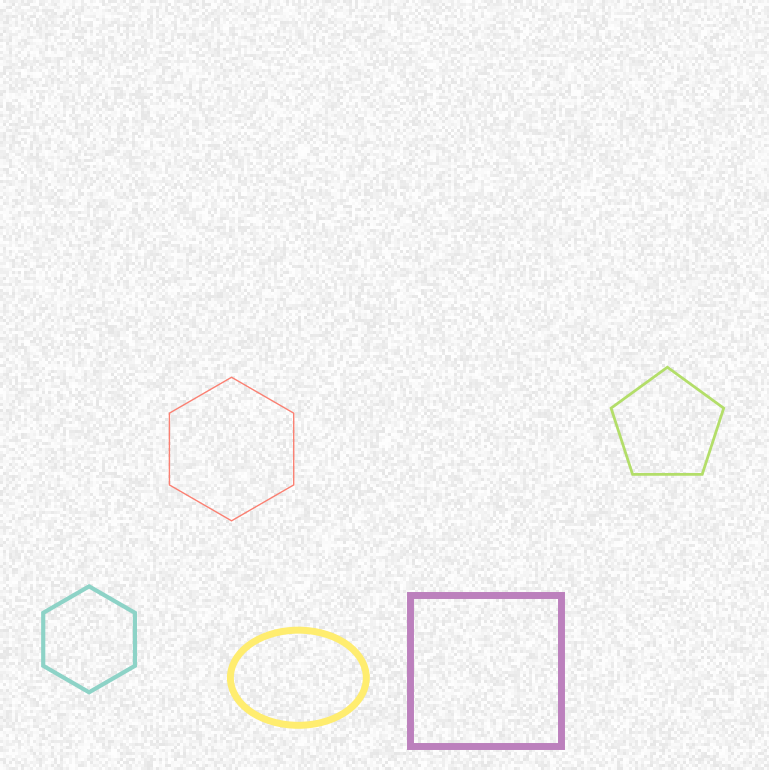[{"shape": "hexagon", "thickness": 1.5, "radius": 0.34, "center": [0.116, 0.17]}, {"shape": "hexagon", "thickness": 0.5, "radius": 0.47, "center": [0.301, 0.417]}, {"shape": "pentagon", "thickness": 1, "radius": 0.38, "center": [0.867, 0.446]}, {"shape": "square", "thickness": 2.5, "radius": 0.49, "center": [0.631, 0.13]}, {"shape": "oval", "thickness": 2.5, "radius": 0.44, "center": [0.387, 0.12]}]